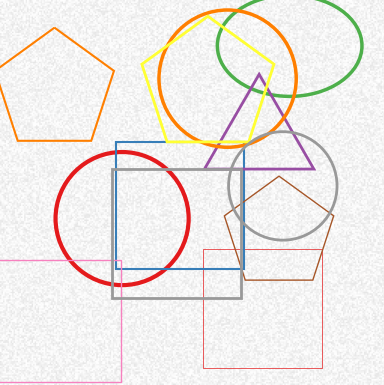[{"shape": "square", "thickness": 0.5, "radius": 0.77, "center": [0.682, 0.198]}, {"shape": "circle", "thickness": 3, "radius": 0.86, "center": [0.317, 0.432]}, {"shape": "square", "thickness": 1.5, "radius": 0.83, "center": [0.467, 0.466]}, {"shape": "oval", "thickness": 2.5, "radius": 0.94, "center": [0.752, 0.881]}, {"shape": "triangle", "thickness": 2, "radius": 0.82, "center": [0.673, 0.643]}, {"shape": "circle", "thickness": 2.5, "radius": 0.89, "center": [0.591, 0.796]}, {"shape": "pentagon", "thickness": 1.5, "radius": 0.81, "center": [0.141, 0.766]}, {"shape": "pentagon", "thickness": 2, "radius": 0.9, "center": [0.54, 0.777]}, {"shape": "pentagon", "thickness": 1, "radius": 0.75, "center": [0.725, 0.393]}, {"shape": "square", "thickness": 1, "radius": 0.79, "center": [0.155, 0.166]}, {"shape": "square", "thickness": 2, "radius": 0.84, "center": [0.458, 0.394]}, {"shape": "circle", "thickness": 2, "radius": 0.7, "center": [0.735, 0.517]}]